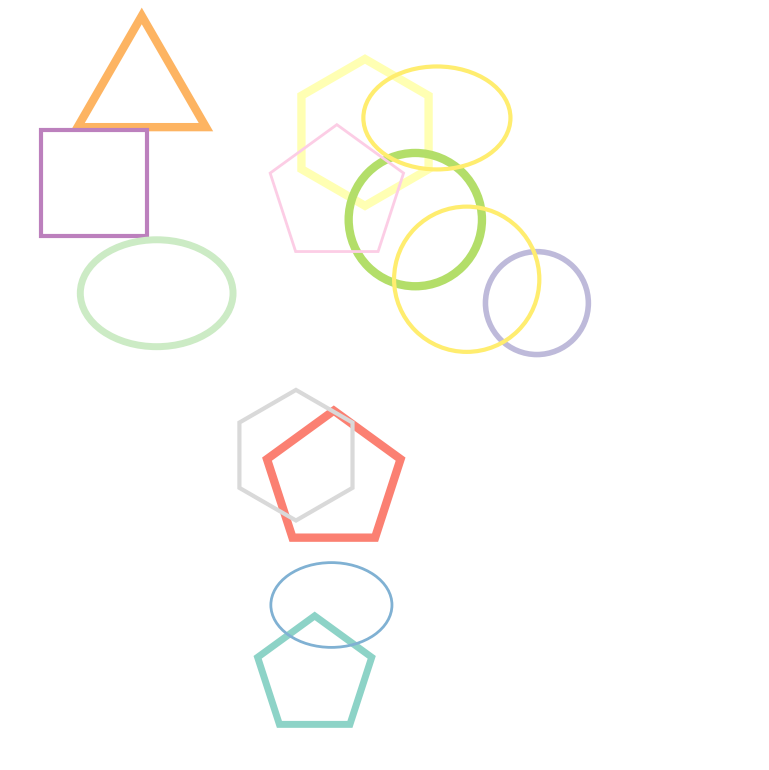[{"shape": "pentagon", "thickness": 2.5, "radius": 0.39, "center": [0.409, 0.122]}, {"shape": "hexagon", "thickness": 3, "radius": 0.48, "center": [0.474, 0.828]}, {"shape": "circle", "thickness": 2, "radius": 0.33, "center": [0.697, 0.606]}, {"shape": "pentagon", "thickness": 3, "radius": 0.46, "center": [0.433, 0.376]}, {"shape": "oval", "thickness": 1, "radius": 0.39, "center": [0.43, 0.214]}, {"shape": "triangle", "thickness": 3, "radius": 0.48, "center": [0.184, 0.883]}, {"shape": "circle", "thickness": 3, "radius": 0.43, "center": [0.539, 0.715]}, {"shape": "pentagon", "thickness": 1, "radius": 0.46, "center": [0.437, 0.747]}, {"shape": "hexagon", "thickness": 1.5, "radius": 0.42, "center": [0.384, 0.409]}, {"shape": "square", "thickness": 1.5, "radius": 0.35, "center": [0.122, 0.762]}, {"shape": "oval", "thickness": 2.5, "radius": 0.5, "center": [0.203, 0.619]}, {"shape": "oval", "thickness": 1.5, "radius": 0.48, "center": [0.567, 0.847]}, {"shape": "circle", "thickness": 1.5, "radius": 0.47, "center": [0.606, 0.637]}]